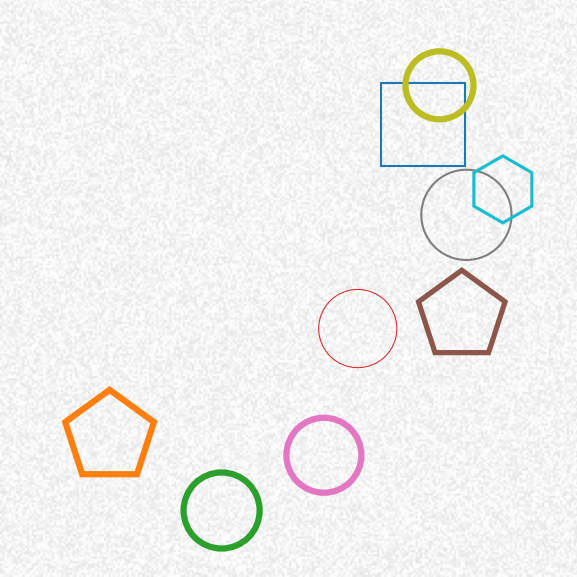[{"shape": "square", "thickness": 1, "radius": 0.36, "center": [0.733, 0.783]}, {"shape": "pentagon", "thickness": 3, "radius": 0.4, "center": [0.19, 0.243]}, {"shape": "circle", "thickness": 3, "radius": 0.33, "center": [0.384, 0.115]}, {"shape": "circle", "thickness": 0.5, "radius": 0.34, "center": [0.62, 0.43]}, {"shape": "pentagon", "thickness": 2.5, "radius": 0.39, "center": [0.8, 0.452]}, {"shape": "circle", "thickness": 3, "radius": 0.32, "center": [0.561, 0.211]}, {"shape": "circle", "thickness": 1, "radius": 0.39, "center": [0.808, 0.627]}, {"shape": "circle", "thickness": 3, "radius": 0.29, "center": [0.761, 0.851]}, {"shape": "hexagon", "thickness": 1.5, "radius": 0.29, "center": [0.871, 0.671]}]